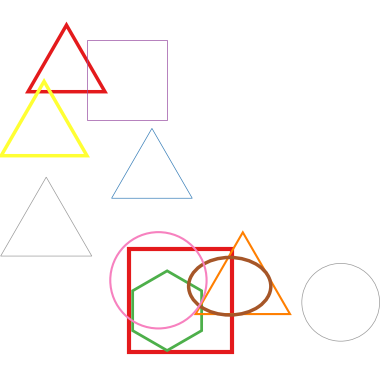[{"shape": "square", "thickness": 3, "radius": 0.67, "center": [0.47, 0.22]}, {"shape": "triangle", "thickness": 2.5, "radius": 0.58, "center": [0.173, 0.819]}, {"shape": "triangle", "thickness": 0.5, "radius": 0.6, "center": [0.395, 0.546]}, {"shape": "hexagon", "thickness": 2, "radius": 0.52, "center": [0.434, 0.193]}, {"shape": "square", "thickness": 0.5, "radius": 0.52, "center": [0.33, 0.793]}, {"shape": "triangle", "thickness": 1.5, "radius": 0.71, "center": [0.631, 0.255]}, {"shape": "triangle", "thickness": 2.5, "radius": 0.64, "center": [0.114, 0.66]}, {"shape": "oval", "thickness": 2.5, "radius": 0.53, "center": [0.597, 0.257]}, {"shape": "circle", "thickness": 1.5, "radius": 0.63, "center": [0.411, 0.272]}, {"shape": "circle", "thickness": 0.5, "radius": 0.51, "center": [0.885, 0.215]}, {"shape": "triangle", "thickness": 0.5, "radius": 0.68, "center": [0.12, 0.403]}]